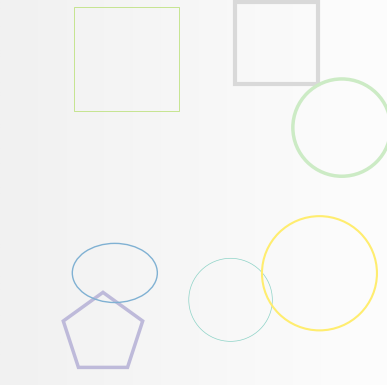[{"shape": "circle", "thickness": 0.5, "radius": 0.54, "center": [0.595, 0.221]}, {"shape": "pentagon", "thickness": 2.5, "radius": 0.54, "center": [0.266, 0.133]}, {"shape": "oval", "thickness": 1, "radius": 0.55, "center": [0.296, 0.291]}, {"shape": "square", "thickness": 0.5, "radius": 0.68, "center": [0.326, 0.847]}, {"shape": "square", "thickness": 3, "radius": 0.54, "center": [0.714, 0.889]}, {"shape": "circle", "thickness": 2.5, "radius": 0.63, "center": [0.882, 0.669]}, {"shape": "circle", "thickness": 1.5, "radius": 0.74, "center": [0.824, 0.29]}]